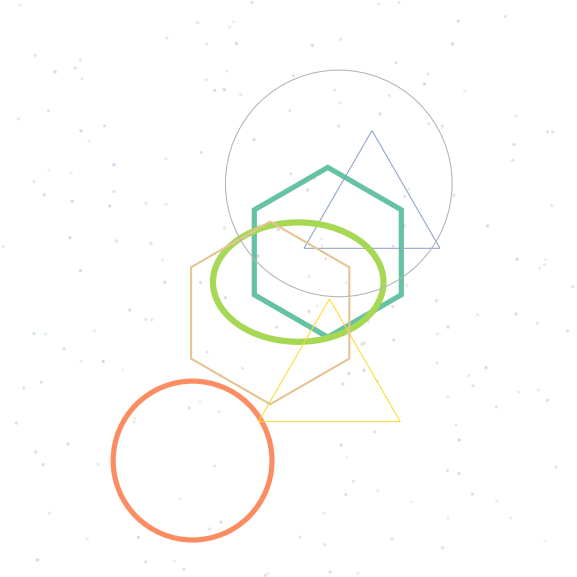[{"shape": "hexagon", "thickness": 2.5, "radius": 0.74, "center": [0.568, 0.562]}, {"shape": "circle", "thickness": 2.5, "radius": 0.69, "center": [0.333, 0.202]}, {"shape": "triangle", "thickness": 0.5, "radius": 0.68, "center": [0.644, 0.637]}, {"shape": "oval", "thickness": 3, "radius": 0.74, "center": [0.516, 0.511]}, {"shape": "triangle", "thickness": 0.5, "radius": 0.71, "center": [0.57, 0.34]}, {"shape": "hexagon", "thickness": 1, "radius": 0.79, "center": [0.468, 0.457]}, {"shape": "circle", "thickness": 0.5, "radius": 0.98, "center": [0.587, 0.682]}]